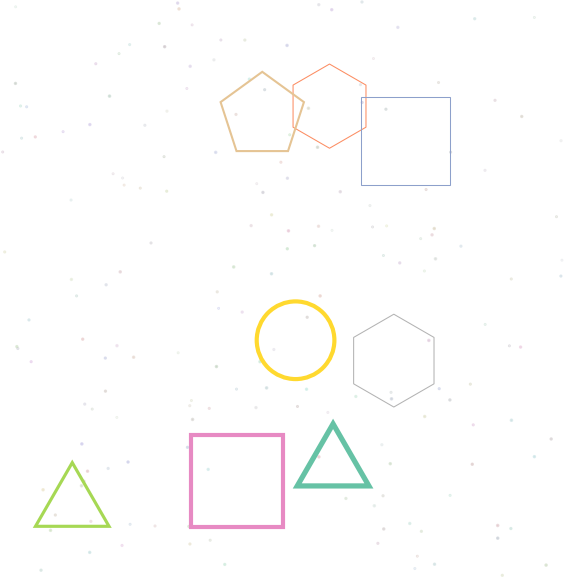[{"shape": "triangle", "thickness": 2.5, "radius": 0.36, "center": [0.577, 0.194]}, {"shape": "hexagon", "thickness": 0.5, "radius": 0.36, "center": [0.571, 0.815]}, {"shape": "square", "thickness": 0.5, "radius": 0.38, "center": [0.702, 0.755]}, {"shape": "square", "thickness": 2, "radius": 0.4, "center": [0.411, 0.167]}, {"shape": "triangle", "thickness": 1.5, "radius": 0.37, "center": [0.125, 0.125]}, {"shape": "circle", "thickness": 2, "radius": 0.34, "center": [0.512, 0.41]}, {"shape": "pentagon", "thickness": 1, "radius": 0.38, "center": [0.454, 0.799]}, {"shape": "hexagon", "thickness": 0.5, "radius": 0.4, "center": [0.682, 0.375]}]